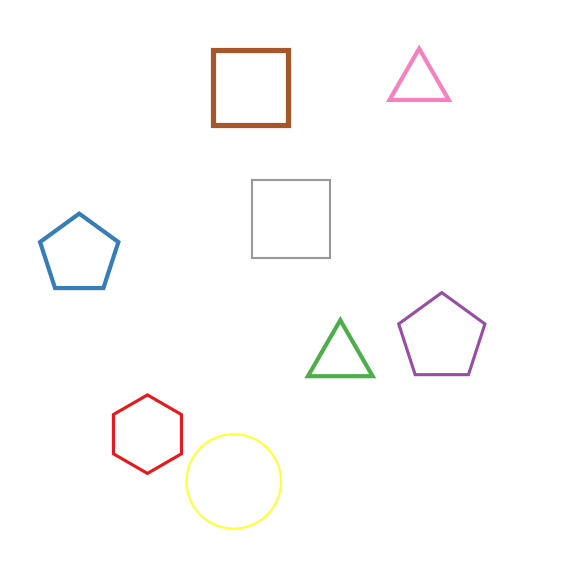[{"shape": "hexagon", "thickness": 1.5, "radius": 0.34, "center": [0.255, 0.247]}, {"shape": "pentagon", "thickness": 2, "radius": 0.36, "center": [0.137, 0.558]}, {"shape": "triangle", "thickness": 2, "radius": 0.32, "center": [0.589, 0.38]}, {"shape": "pentagon", "thickness": 1.5, "radius": 0.39, "center": [0.765, 0.414]}, {"shape": "circle", "thickness": 1, "radius": 0.41, "center": [0.405, 0.165]}, {"shape": "square", "thickness": 2.5, "radius": 0.33, "center": [0.434, 0.847]}, {"shape": "triangle", "thickness": 2, "radius": 0.3, "center": [0.726, 0.856]}, {"shape": "square", "thickness": 1, "radius": 0.34, "center": [0.504, 0.619]}]